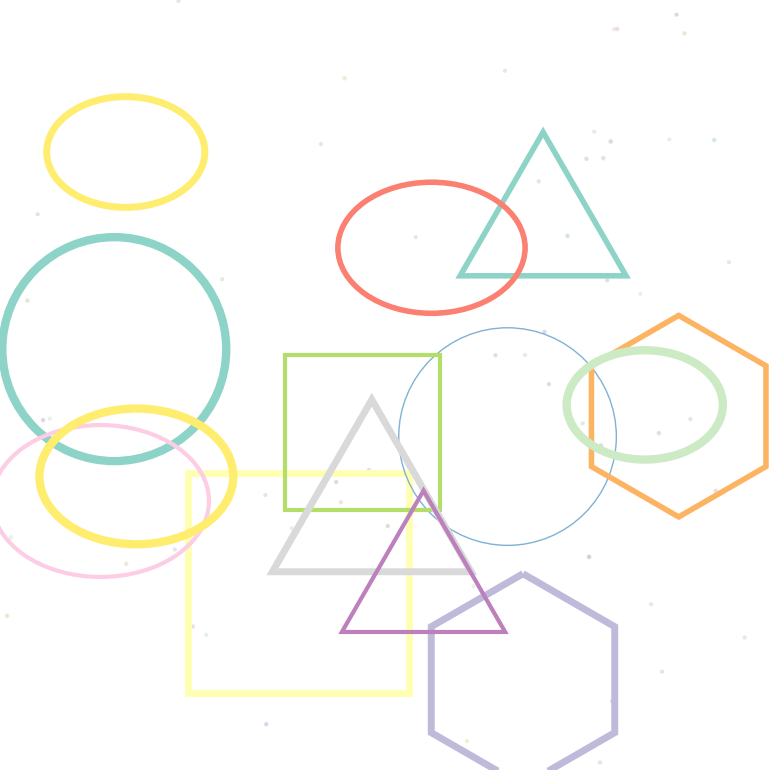[{"shape": "circle", "thickness": 3, "radius": 0.73, "center": [0.148, 0.547]}, {"shape": "triangle", "thickness": 2, "radius": 0.62, "center": [0.705, 0.704]}, {"shape": "square", "thickness": 2.5, "radius": 0.72, "center": [0.388, 0.243]}, {"shape": "hexagon", "thickness": 2.5, "radius": 0.69, "center": [0.679, 0.117]}, {"shape": "oval", "thickness": 2, "radius": 0.61, "center": [0.56, 0.678]}, {"shape": "circle", "thickness": 0.5, "radius": 0.71, "center": [0.659, 0.433]}, {"shape": "hexagon", "thickness": 2, "radius": 0.65, "center": [0.881, 0.459]}, {"shape": "square", "thickness": 1.5, "radius": 0.51, "center": [0.471, 0.438]}, {"shape": "oval", "thickness": 1.5, "radius": 0.7, "center": [0.131, 0.349]}, {"shape": "triangle", "thickness": 2.5, "radius": 0.75, "center": [0.483, 0.332]}, {"shape": "triangle", "thickness": 1.5, "radius": 0.61, "center": [0.55, 0.24]}, {"shape": "oval", "thickness": 3, "radius": 0.51, "center": [0.837, 0.474]}, {"shape": "oval", "thickness": 3, "radius": 0.63, "center": [0.177, 0.381]}, {"shape": "oval", "thickness": 2.5, "radius": 0.51, "center": [0.163, 0.803]}]